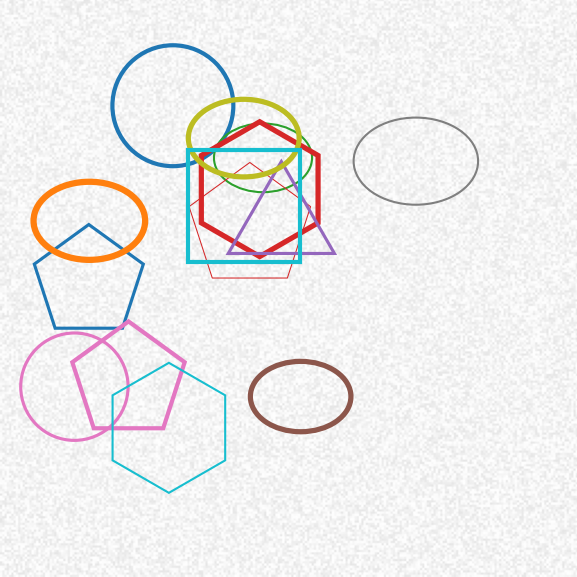[{"shape": "pentagon", "thickness": 1.5, "radius": 0.5, "center": [0.154, 0.511]}, {"shape": "circle", "thickness": 2, "radius": 0.52, "center": [0.299, 0.816]}, {"shape": "oval", "thickness": 3, "radius": 0.48, "center": [0.155, 0.617]}, {"shape": "oval", "thickness": 1, "radius": 0.42, "center": [0.455, 0.726]}, {"shape": "hexagon", "thickness": 2.5, "radius": 0.58, "center": [0.45, 0.672]}, {"shape": "pentagon", "thickness": 0.5, "radius": 0.55, "center": [0.433, 0.607]}, {"shape": "triangle", "thickness": 1.5, "radius": 0.53, "center": [0.487, 0.613]}, {"shape": "oval", "thickness": 2.5, "radius": 0.44, "center": [0.521, 0.312]}, {"shape": "circle", "thickness": 1.5, "radius": 0.46, "center": [0.129, 0.33]}, {"shape": "pentagon", "thickness": 2, "radius": 0.51, "center": [0.223, 0.34]}, {"shape": "oval", "thickness": 1, "radius": 0.54, "center": [0.72, 0.72]}, {"shape": "oval", "thickness": 2.5, "radius": 0.48, "center": [0.422, 0.76]}, {"shape": "hexagon", "thickness": 1, "radius": 0.56, "center": [0.292, 0.258]}, {"shape": "square", "thickness": 2, "radius": 0.48, "center": [0.423, 0.642]}]